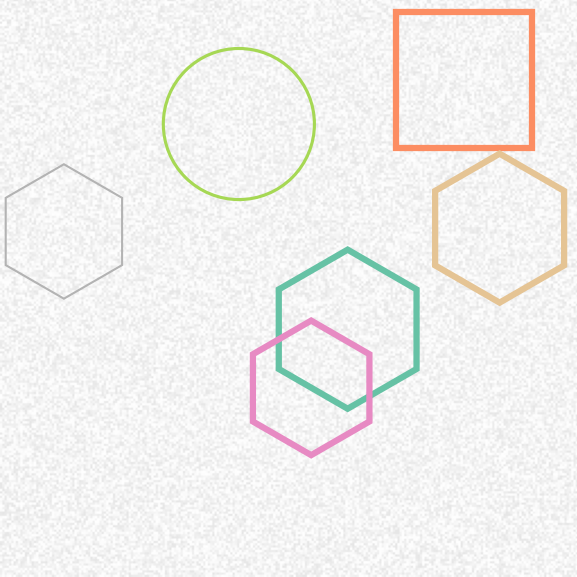[{"shape": "hexagon", "thickness": 3, "radius": 0.69, "center": [0.602, 0.429]}, {"shape": "square", "thickness": 3, "radius": 0.59, "center": [0.804, 0.86]}, {"shape": "hexagon", "thickness": 3, "radius": 0.58, "center": [0.539, 0.327]}, {"shape": "circle", "thickness": 1.5, "radius": 0.65, "center": [0.414, 0.784]}, {"shape": "hexagon", "thickness": 3, "radius": 0.64, "center": [0.865, 0.604]}, {"shape": "hexagon", "thickness": 1, "radius": 0.58, "center": [0.111, 0.598]}]